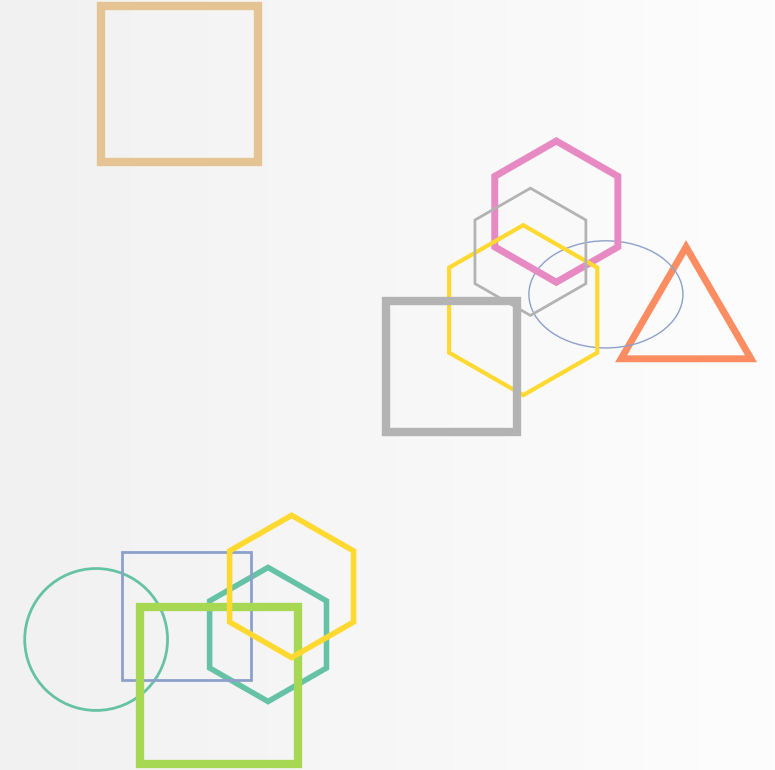[{"shape": "circle", "thickness": 1, "radius": 0.46, "center": [0.124, 0.17]}, {"shape": "hexagon", "thickness": 2, "radius": 0.44, "center": [0.346, 0.176]}, {"shape": "triangle", "thickness": 2.5, "radius": 0.48, "center": [0.885, 0.582]}, {"shape": "oval", "thickness": 0.5, "radius": 0.5, "center": [0.782, 0.618]}, {"shape": "square", "thickness": 1, "radius": 0.42, "center": [0.241, 0.2]}, {"shape": "hexagon", "thickness": 2.5, "radius": 0.46, "center": [0.718, 0.725]}, {"shape": "square", "thickness": 3, "radius": 0.51, "center": [0.283, 0.109]}, {"shape": "hexagon", "thickness": 1.5, "radius": 0.55, "center": [0.675, 0.597]}, {"shape": "hexagon", "thickness": 2, "radius": 0.46, "center": [0.376, 0.238]}, {"shape": "square", "thickness": 3, "radius": 0.51, "center": [0.232, 0.891]}, {"shape": "hexagon", "thickness": 1, "radius": 0.41, "center": [0.684, 0.673]}, {"shape": "square", "thickness": 3, "radius": 0.42, "center": [0.583, 0.524]}]